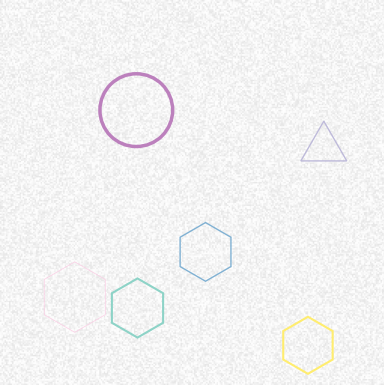[{"shape": "hexagon", "thickness": 1.5, "radius": 0.38, "center": [0.357, 0.2]}, {"shape": "triangle", "thickness": 1, "radius": 0.34, "center": [0.841, 0.616]}, {"shape": "hexagon", "thickness": 1, "radius": 0.38, "center": [0.534, 0.346]}, {"shape": "hexagon", "thickness": 0.5, "radius": 0.46, "center": [0.194, 0.228]}, {"shape": "circle", "thickness": 2.5, "radius": 0.47, "center": [0.354, 0.714]}, {"shape": "hexagon", "thickness": 1.5, "radius": 0.37, "center": [0.8, 0.103]}]